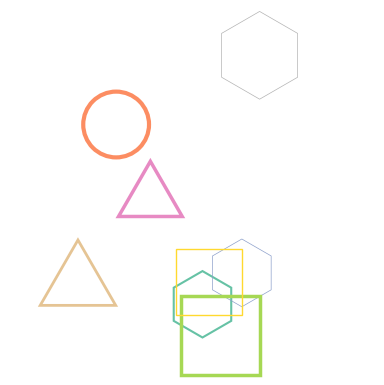[{"shape": "hexagon", "thickness": 1.5, "radius": 0.43, "center": [0.526, 0.21]}, {"shape": "circle", "thickness": 3, "radius": 0.43, "center": [0.302, 0.677]}, {"shape": "hexagon", "thickness": 0.5, "radius": 0.44, "center": [0.628, 0.291]}, {"shape": "triangle", "thickness": 2.5, "radius": 0.48, "center": [0.391, 0.485]}, {"shape": "square", "thickness": 2.5, "radius": 0.51, "center": [0.573, 0.129]}, {"shape": "square", "thickness": 1, "radius": 0.43, "center": [0.542, 0.268]}, {"shape": "triangle", "thickness": 2, "radius": 0.57, "center": [0.202, 0.263]}, {"shape": "hexagon", "thickness": 0.5, "radius": 0.57, "center": [0.674, 0.856]}]